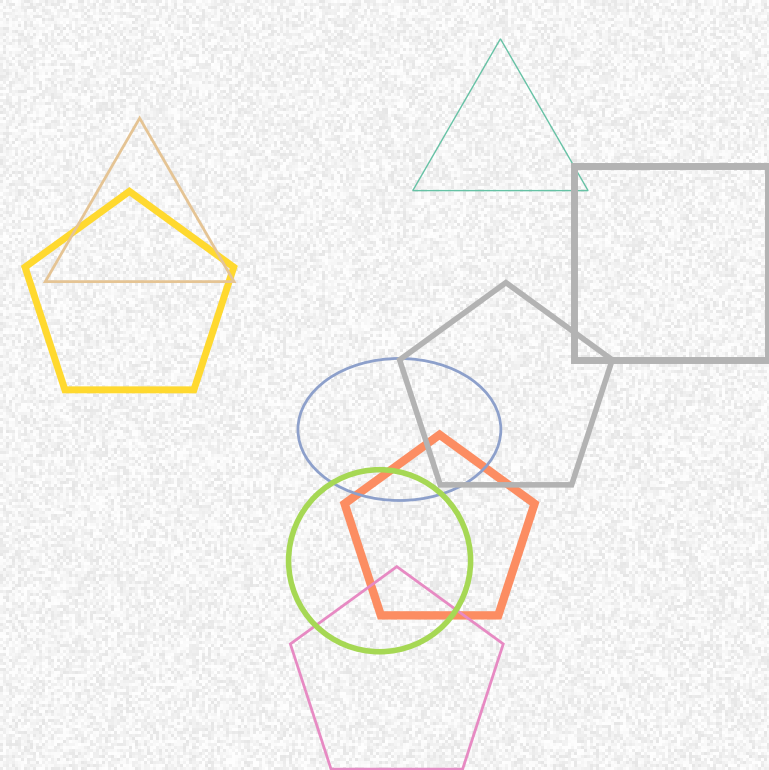[{"shape": "triangle", "thickness": 0.5, "radius": 0.66, "center": [0.65, 0.818]}, {"shape": "pentagon", "thickness": 3, "radius": 0.65, "center": [0.571, 0.306]}, {"shape": "oval", "thickness": 1, "radius": 0.66, "center": [0.519, 0.442]}, {"shape": "pentagon", "thickness": 1, "radius": 0.73, "center": [0.515, 0.119]}, {"shape": "circle", "thickness": 2, "radius": 0.59, "center": [0.493, 0.272]}, {"shape": "pentagon", "thickness": 2.5, "radius": 0.71, "center": [0.168, 0.609]}, {"shape": "triangle", "thickness": 1, "radius": 0.71, "center": [0.181, 0.705]}, {"shape": "square", "thickness": 2.5, "radius": 0.63, "center": [0.872, 0.659]}, {"shape": "pentagon", "thickness": 2, "radius": 0.73, "center": [0.657, 0.488]}]